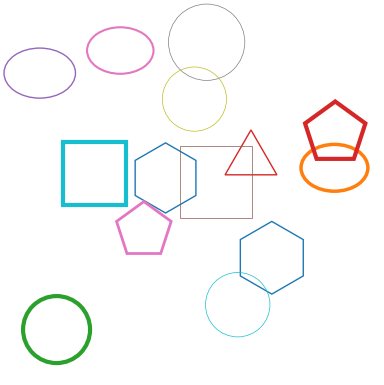[{"shape": "hexagon", "thickness": 1, "radius": 0.46, "center": [0.43, 0.538]}, {"shape": "hexagon", "thickness": 1, "radius": 0.47, "center": [0.706, 0.331]}, {"shape": "oval", "thickness": 2.5, "radius": 0.43, "center": [0.869, 0.564]}, {"shape": "circle", "thickness": 3, "radius": 0.44, "center": [0.147, 0.144]}, {"shape": "pentagon", "thickness": 3, "radius": 0.41, "center": [0.871, 0.654]}, {"shape": "triangle", "thickness": 1, "radius": 0.39, "center": [0.652, 0.585]}, {"shape": "oval", "thickness": 1, "radius": 0.46, "center": [0.103, 0.81]}, {"shape": "square", "thickness": 0.5, "radius": 0.47, "center": [0.56, 0.526]}, {"shape": "pentagon", "thickness": 2, "radius": 0.37, "center": [0.374, 0.402]}, {"shape": "oval", "thickness": 1.5, "radius": 0.43, "center": [0.312, 0.869]}, {"shape": "circle", "thickness": 0.5, "radius": 0.5, "center": [0.537, 0.89]}, {"shape": "circle", "thickness": 0.5, "radius": 0.42, "center": [0.505, 0.743]}, {"shape": "square", "thickness": 3, "radius": 0.41, "center": [0.247, 0.55]}, {"shape": "circle", "thickness": 0.5, "radius": 0.42, "center": [0.617, 0.209]}]